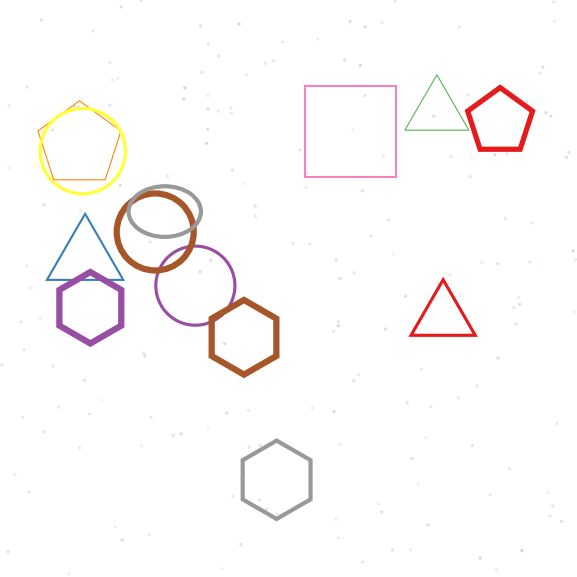[{"shape": "triangle", "thickness": 1.5, "radius": 0.32, "center": [0.767, 0.451]}, {"shape": "pentagon", "thickness": 2.5, "radius": 0.3, "center": [0.866, 0.788]}, {"shape": "triangle", "thickness": 1, "radius": 0.38, "center": [0.147, 0.553]}, {"shape": "triangle", "thickness": 0.5, "radius": 0.32, "center": [0.756, 0.806]}, {"shape": "circle", "thickness": 1.5, "radius": 0.34, "center": [0.338, 0.504]}, {"shape": "hexagon", "thickness": 3, "radius": 0.31, "center": [0.156, 0.466]}, {"shape": "pentagon", "thickness": 0.5, "radius": 0.38, "center": [0.138, 0.749]}, {"shape": "circle", "thickness": 1.5, "radius": 0.37, "center": [0.143, 0.737]}, {"shape": "hexagon", "thickness": 3, "radius": 0.32, "center": [0.423, 0.415]}, {"shape": "circle", "thickness": 3, "radius": 0.33, "center": [0.269, 0.597]}, {"shape": "square", "thickness": 1, "radius": 0.39, "center": [0.607, 0.772]}, {"shape": "oval", "thickness": 2, "radius": 0.31, "center": [0.285, 0.633]}, {"shape": "hexagon", "thickness": 2, "radius": 0.34, "center": [0.479, 0.168]}]